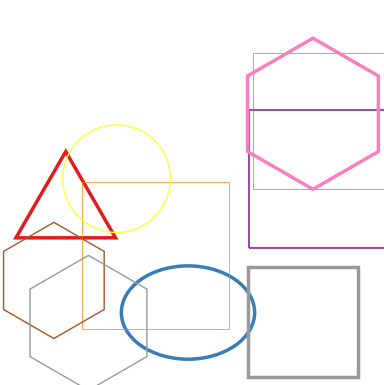[{"shape": "triangle", "thickness": 2.5, "radius": 0.75, "center": [0.171, 0.457]}, {"shape": "oval", "thickness": 2.5, "radius": 0.87, "center": [0.488, 0.188]}, {"shape": "square", "thickness": 0.5, "radius": 0.88, "center": [0.835, 0.687]}, {"shape": "square", "thickness": 1.5, "radius": 0.9, "center": [0.828, 0.535]}, {"shape": "square", "thickness": 0.5, "radius": 0.96, "center": [0.403, 0.336]}, {"shape": "circle", "thickness": 1, "radius": 0.7, "center": [0.303, 0.536]}, {"shape": "hexagon", "thickness": 1, "radius": 0.75, "center": [0.14, 0.272]}, {"shape": "hexagon", "thickness": 2.5, "radius": 0.98, "center": [0.813, 0.705]}, {"shape": "hexagon", "thickness": 1, "radius": 0.88, "center": [0.23, 0.161]}, {"shape": "square", "thickness": 2.5, "radius": 0.71, "center": [0.787, 0.165]}]